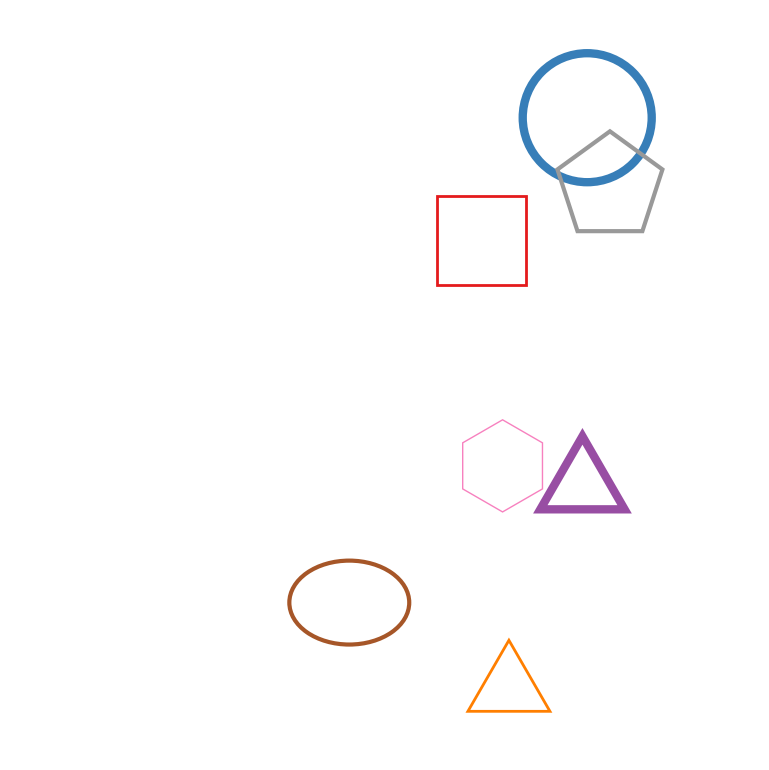[{"shape": "square", "thickness": 1, "radius": 0.29, "center": [0.625, 0.688]}, {"shape": "circle", "thickness": 3, "radius": 0.42, "center": [0.763, 0.847]}, {"shape": "triangle", "thickness": 3, "radius": 0.32, "center": [0.756, 0.37]}, {"shape": "triangle", "thickness": 1, "radius": 0.31, "center": [0.661, 0.107]}, {"shape": "oval", "thickness": 1.5, "radius": 0.39, "center": [0.454, 0.217]}, {"shape": "hexagon", "thickness": 0.5, "radius": 0.3, "center": [0.653, 0.395]}, {"shape": "pentagon", "thickness": 1.5, "radius": 0.36, "center": [0.792, 0.758]}]